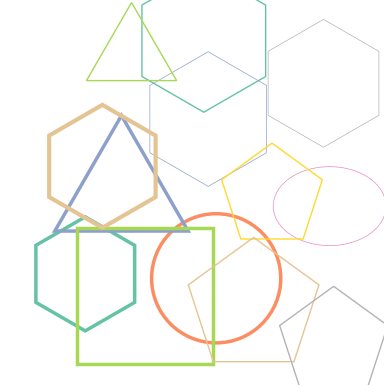[{"shape": "hexagon", "thickness": 2.5, "radius": 0.74, "center": [0.221, 0.289]}, {"shape": "hexagon", "thickness": 1, "radius": 0.93, "center": [0.529, 0.894]}, {"shape": "circle", "thickness": 2.5, "radius": 0.84, "center": [0.562, 0.277]}, {"shape": "hexagon", "thickness": 0.5, "radius": 0.87, "center": [0.541, 0.691]}, {"shape": "triangle", "thickness": 2.5, "radius": 1.0, "center": [0.316, 0.5]}, {"shape": "oval", "thickness": 0.5, "radius": 0.73, "center": [0.856, 0.465]}, {"shape": "triangle", "thickness": 1, "radius": 0.68, "center": [0.342, 0.858]}, {"shape": "square", "thickness": 2.5, "radius": 0.88, "center": [0.377, 0.231]}, {"shape": "pentagon", "thickness": 1, "radius": 0.69, "center": [0.706, 0.491]}, {"shape": "hexagon", "thickness": 3, "radius": 0.8, "center": [0.266, 0.568]}, {"shape": "pentagon", "thickness": 1, "radius": 0.89, "center": [0.659, 0.205]}, {"shape": "hexagon", "thickness": 0.5, "radius": 0.83, "center": [0.84, 0.784]}, {"shape": "pentagon", "thickness": 1, "radius": 0.74, "center": [0.867, 0.109]}]